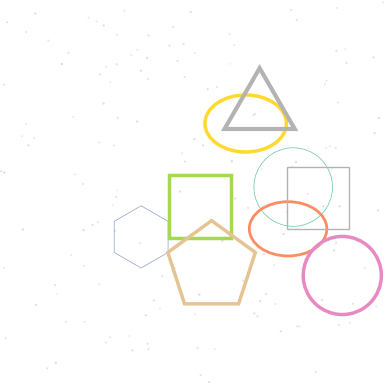[{"shape": "circle", "thickness": 0.5, "radius": 0.51, "center": [0.762, 0.514]}, {"shape": "oval", "thickness": 2, "radius": 0.5, "center": [0.748, 0.406]}, {"shape": "hexagon", "thickness": 0.5, "radius": 0.4, "center": [0.367, 0.385]}, {"shape": "circle", "thickness": 2.5, "radius": 0.51, "center": [0.889, 0.284]}, {"shape": "square", "thickness": 2.5, "radius": 0.41, "center": [0.52, 0.463]}, {"shape": "oval", "thickness": 2.5, "radius": 0.53, "center": [0.638, 0.679]}, {"shape": "pentagon", "thickness": 2.5, "radius": 0.6, "center": [0.55, 0.307]}, {"shape": "triangle", "thickness": 3, "radius": 0.53, "center": [0.674, 0.718]}, {"shape": "square", "thickness": 1, "radius": 0.4, "center": [0.825, 0.487]}]